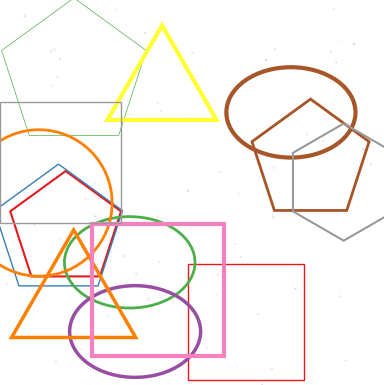[{"shape": "square", "thickness": 1, "radius": 0.75, "center": [0.639, 0.164]}, {"shape": "pentagon", "thickness": 1.5, "radius": 0.76, "center": [0.171, 0.404]}, {"shape": "pentagon", "thickness": 1, "radius": 0.87, "center": [0.152, 0.399]}, {"shape": "pentagon", "thickness": 0.5, "radius": 0.99, "center": [0.192, 0.808]}, {"shape": "oval", "thickness": 2, "radius": 0.85, "center": [0.337, 0.319]}, {"shape": "oval", "thickness": 2.5, "radius": 0.85, "center": [0.351, 0.139]}, {"shape": "triangle", "thickness": 2.5, "radius": 0.93, "center": [0.191, 0.217]}, {"shape": "circle", "thickness": 2, "radius": 0.95, "center": [0.101, 0.473]}, {"shape": "triangle", "thickness": 3, "radius": 0.82, "center": [0.421, 0.77]}, {"shape": "pentagon", "thickness": 2, "radius": 0.8, "center": [0.807, 0.583]}, {"shape": "oval", "thickness": 3, "radius": 0.84, "center": [0.756, 0.708]}, {"shape": "square", "thickness": 3, "radius": 0.86, "center": [0.41, 0.247]}, {"shape": "hexagon", "thickness": 1.5, "radius": 0.76, "center": [0.893, 0.527]}, {"shape": "square", "thickness": 1, "radius": 0.78, "center": [0.157, 0.578]}]